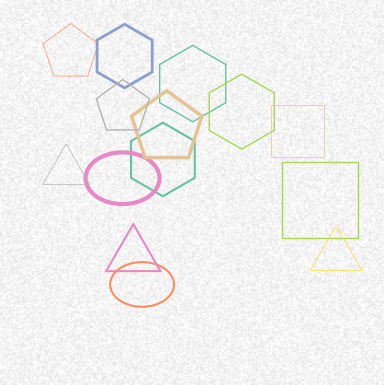[{"shape": "hexagon", "thickness": 1.5, "radius": 0.48, "center": [0.423, 0.586]}, {"shape": "hexagon", "thickness": 1, "radius": 0.5, "center": [0.501, 0.783]}, {"shape": "oval", "thickness": 1.5, "radius": 0.41, "center": [0.369, 0.261]}, {"shape": "pentagon", "thickness": 0.5, "radius": 0.38, "center": [0.184, 0.863]}, {"shape": "hexagon", "thickness": 2, "radius": 0.41, "center": [0.324, 0.854]}, {"shape": "triangle", "thickness": 1.5, "radius": 0.41, "center": [0.346, 0.337]}, {"shape": "oval", "thickness": 3, "radius": 0.48, "center": [0.318, 0.537]}, {"shape": "hexagon", "thickness": 1, "radius": 0.49, "center": [0.628, 0.71]}, {"shape": "square", "thickness": 1, "radius": 0.49, "center": [0.83, 0.48]}, {"shape": "triangle", "thickness": 0.5, "radius": 0.39, "center": [0.873, 0.336]}, {"shape": "square", "thickness": 0.5, "radius": 0.34, "center": [0.772, 0.66]}, {"shape": "pentagon", "thickness": 2.5, "radius": 0.48, "center": [0.433, 0.668]}, {"shape": "triangle", "thickness": 0.5, "radius": 0.35, "center": [0.172, 0.556]}, {"shape": "pentagon", "thickness": 1, "radius": 0.36, "center": [0.319, 0.721]}]